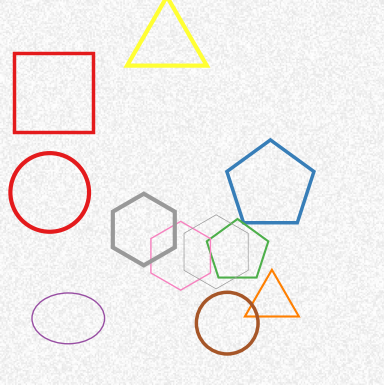[{"shape": "circle", "thickness": 3, "radius": 0.51, "center": [0.129, 0.5]}, {"shape": "square", "thickness": 2.5, "radius": 0.51, "center": [0.139, 0.759]}, {"shape": "pentagon", "thickness": 2.5, "radius": 0.59, "center": [0.702, 0.518]}, {"shape": "pentagon", "thickness": 1.5, "radius": 0.42, "center": [0.617, 0.347]}, {"shape": "oval", "thickness": 1, "radius": 0.47, "center": [0.177, 0.173]}, {"shape": "triangle", "thickness": 1.5, "radius": 0.4, "center": [0.706, 0.218]}, {"shape": "triangle", "thickness": 3, "radius": 0.6, "center": [0.434, 0.889]}, {"shape": "circle", "thickness": 2.5, "radius": 0.4, "center": [0.59, 0.161]}, {"shape": "hexagon", "thickness": 1, "radius": 0.45, "center": [0.469, 0.336]}, {"shape": "hexagon", "thickness": 0.5, "radius": 0.48, "center": [0.561, 0.346]}, {"shape": "hexagon", "thickness": 3, "radius": 0.46, "center": [0.374, 0.404]}]